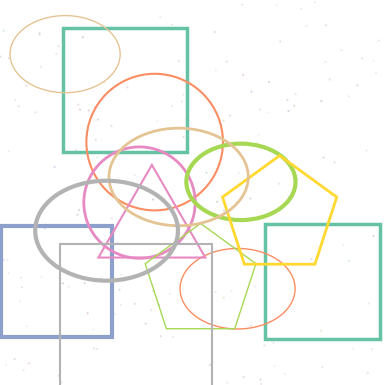[{"shape": "square", "thickness": 2.5, "radius": 0.81, "center": [0.325, 0.766]}, {"shape": "square", "thickness": 2.5, "radius": 0.75, "center": [0.837, 0.268]}, {"shape": "oval", "thickness": 1, "radius": 0.75, "center": [0.617, 0.25]}, {"shape": "circle", "thickness": 1.5, "radius": 0.89, "center": [0.402, 0.631]}, {"shape": "square", "thickness": 3, "radius": 0.72, "center": [0.146, 0.27]}, {"shape": "circle", "thickness": 2, "radius": 0.72, "center": [0.362, 0.474]}, {"shape": "triangle", "thickness": 1.5, "radius": 0.8, "center": [0.394, 0.411]}, {"shape": "oval", "thickness": 3, "radius": 0.71, "center": [0.626, 0.528]}, {"shape": "pentagon", "thickness": 1, "radius": 0.76, "center": [0.521, 0.268]}, {"shape": "pentagon", "thickness": 2, "radius": 0.78, "center": [0.726, 0.44]}, {"shape": "oval", "thickness": 1, "radius": 0.72, "center": [0.169, 0.859]}, {"shape": "oval", "thickness": 2, "radius": 0.9, "center": [0.464, 0.54]}, {"shape": "oval", "thickness": 3, "radius": 0.93, "center": [0.277, 0.401]}, {"shape": "square", "thickness": 1.5, "radius": 0.99, "center": [0.353, 0.168]}]